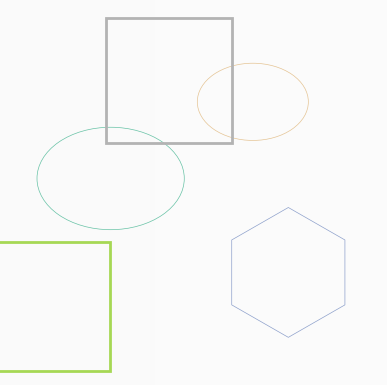[{"shape": "oval", "thickness": 0.5, "radius": 0.95, "center": [0.286, 0.536]}, {"shape": "hexagon", "thickness": 0.5, "radius": 0.84, "center": [0.744, 0.292]}, {"shape": "square", "thickness": 2, "radius": 0.84, "center": [0.117, 0.203]}, {"shape": "oval", "thickness": 0.5, "radius": 0.72, "center": [0.652, 0.735]}, {"shape": "square", "thickness": 2, "radius": 0.81, "center": [0.435, 0.791]}]